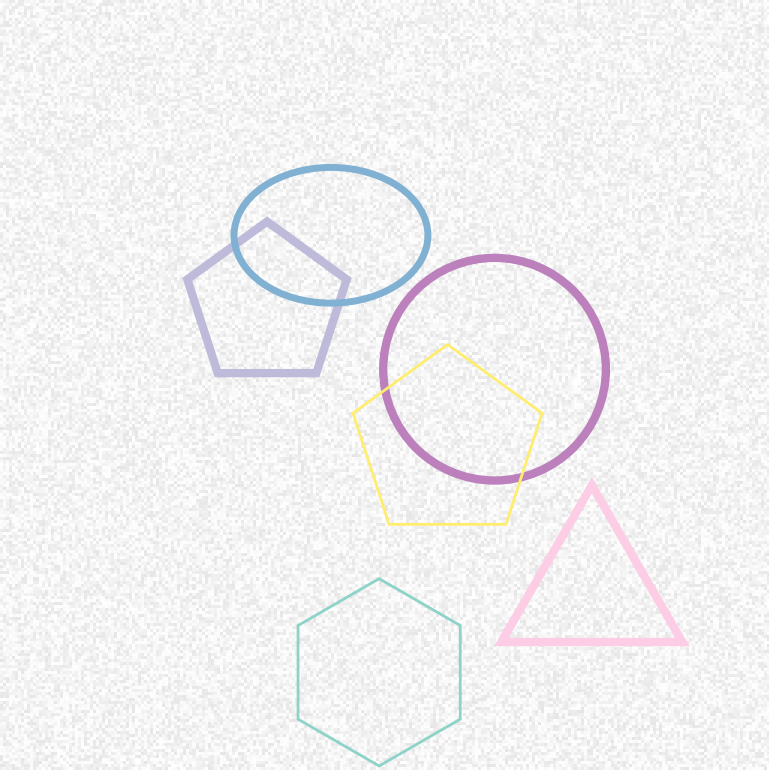[{"shape": "hexagon", "thickness": 1, "radius": 0.61, "center": [0.492, 0.127]}, {"shape": "pentagon", "thickness": 3, "radius": 0.54, "center": [0.347, 0.603]}, {"shape": "oval", "thickness": 2.5, "radius": 0.63, "center": [0.43, 0.694]}, {"shape": "triangle", "thickness": 3, "radius": 0.68, "center": [0.769, 0.234]}, {"shape": "circle", "thickness": 3, "radius": 0.72, "center": [0.642, 0.521]}, {"shape": "pentagon", "thickness": 1, "radius": 0.65, "center": [0.581, 0.423]}]